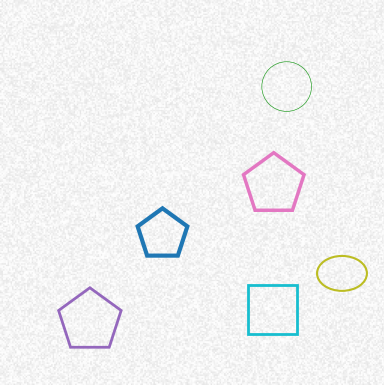[{"shape": "pentagon", "thickness": 3, "radius": 0.34, "center": [0.422, 0.391]}, {"shape": "circle", "thickness": 0.5, "radius": 0.32, "center": [0.745, 0.775]}, {"shape": "pentagon", "thickness": 2, "radius": 0.43, "center": [0.233, 0.167]}, {"shape": "pentagon", "thickness": 2.5, "radius": 0.41, "center": [0.711, 0.521]}, {"shape": "oval", "thickness": 1.5, "radius": 0.32, "center": [0.888, 0.29]}, {"shape": "square", "thickness": 2, "radius": 0.32, "center": [0.707, 0.196]}]